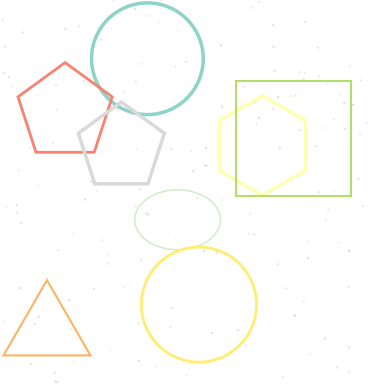[{"shape": "circle", "thickness": 2.5, "radius": 0.73, "center": [0.383, 0.847]}, {"shape": "hexagon", "thickness": 2.5, "radius": 0.65, "center": [0.682, 0.622]}, {"shape": "pentagon", "thickness": 2, "radius": 0.64, "center": [0.169, 0.709]}, {"shape": "triangle", "thickness": 1.5, "radius": 0.65, "center": [0.122, 0.142]}, {"shape": "square", "thickness": 1.5, "radius": 0.75, "center": [0.763, 0.641]}, {"shape": "pentagon", "thickness": 2.5, "radius": 0.59, "center": [0.315, 0.617]}, {"shape": "oval", "thickness": 1, "radius": 0.56, "center": [0.461, 0.429]}, {"shape": "circle", "thickness": 2, "radius": 0.75, "center": [0.517, 0.209]}]